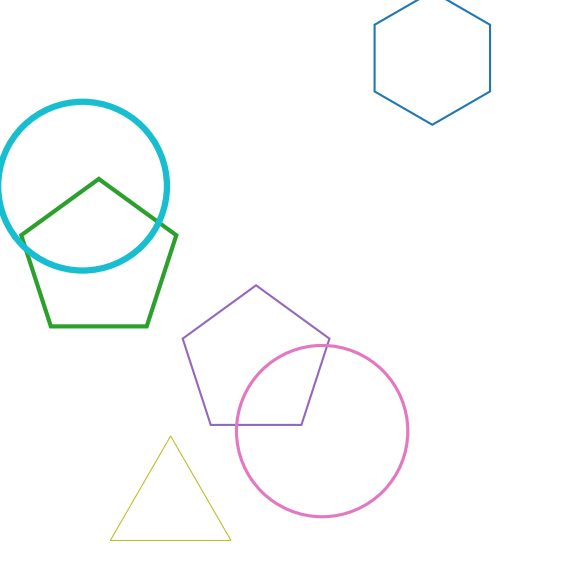[{"shape": "hexagon", "thickness": 1, "radius": 0.58, "center": [0.749, 0.899]}, {"shape": "pentagon", "thickness": 2, "radius": 0.71, "center": [0.171, 0.548]}, {"shape": "pentagon", "thickness": 1, "radius": 0.67, "center": [0.443, 0.371]}, {"shape": "circle", "thickness": 1.5, "radius": 0.74, "center": [0.558, 0.253]}, {"shape": "triangle", "thickness": 0.5, "radius": 0.6, "center": [0.295, 0.124]}, {"shape": "circle", "thickness": 3, "radius": 0.73, "center": [0.143, 0.677]}]